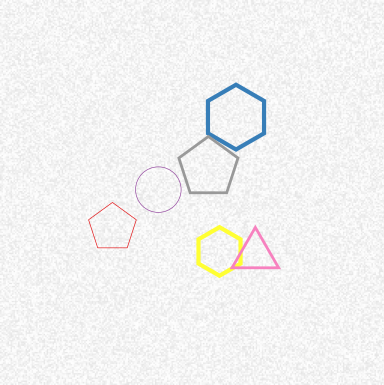[{"shape": "pentagon", "thickness": 0.5, "radius": 0.33, "center": [0.292, 0.409]}, {"shape": "hexagon", "thickness": 3, "radius": 0.42, "center": [0.613, 0.696]}, {"shape": "circle", "thickness": 0.5, "radius": 0.3, "center": [0.411, 0.507]}, {"shape": "hexagon", "thickness": 3, "radius": 0.32, "center": [0.57, 0.347]}, {"shape": "triangle", "thickness": 2, "radius": 0.35, "center": [0.663, 0.339]}, {"shape": "pentagon", "thickness": 2, "radius": 0.4, "center": [0.541, 0.565]}]